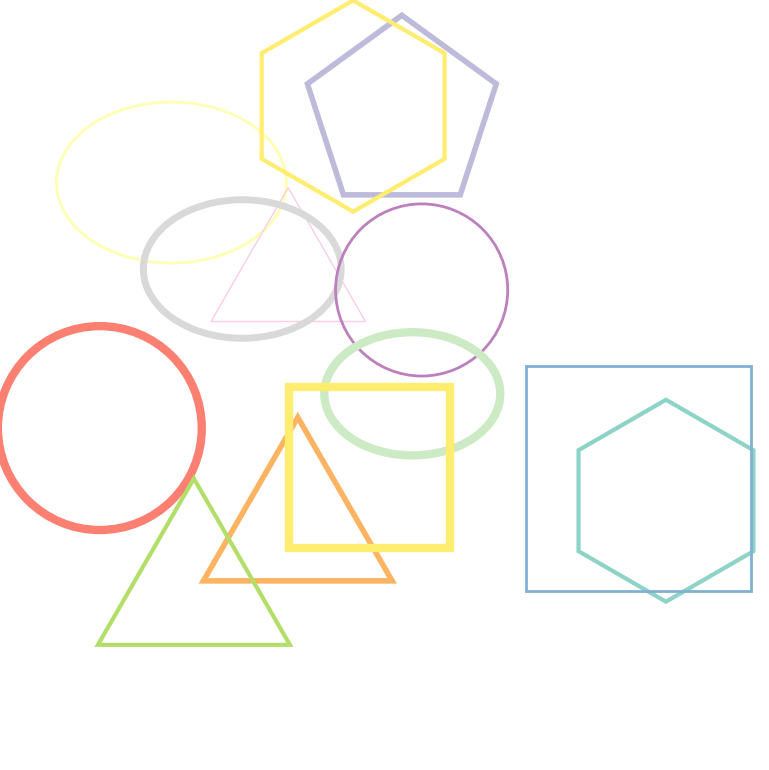[{"shape": "hexagon", "thickness": 1.5, "radius": 0.66, "center": [0.865, 0.35]}, {"shape": "oval", "thickness": 1, "radius": 0.75, "center": [0.223, 0.763]}, {"shape": "pentagon", "thickness": 2, "radius": 0.64, "center": [0.522, 0.851]}, {"shape": "circle", "thickness": 3, "radius": 0.66, "center": [0.13, 0.444]}, {"shape": "square", "thickness": 1, "radius": 0.73, "center": [0.829, 0.378]}, {"shape": "triangle", "thickness": 2, "radius": 0.71, "center": [0.387, 0.316]}, {"shape": "triangle", "thickness": 1.5, "radius": 0.72, "center": [0.252, 0.235]}, {"shape": "triangle", "thickness": 0.5, "radius": 0.58, "center": [0.374, 0.64]}, {"shape": "oval", "thickness": 2.5, "radius": 0.64, "center": [0.315, 0.651]}, {"shape": "circle", "thickness": 1, "radius": 0.56, "center": [0.548, 0.623]}, {"shape": "oval", "thickness": 3, "radius": 0.57, "center": [0.535, 0.489]}, {"shape": "hexagon", "thickness": 1.5, "radius": 0.69, "center": [0.459, 0.862]}, {"shape": "square", "thickness": 3, "radius": 0.52, "center": [0.479, 0.393]}]